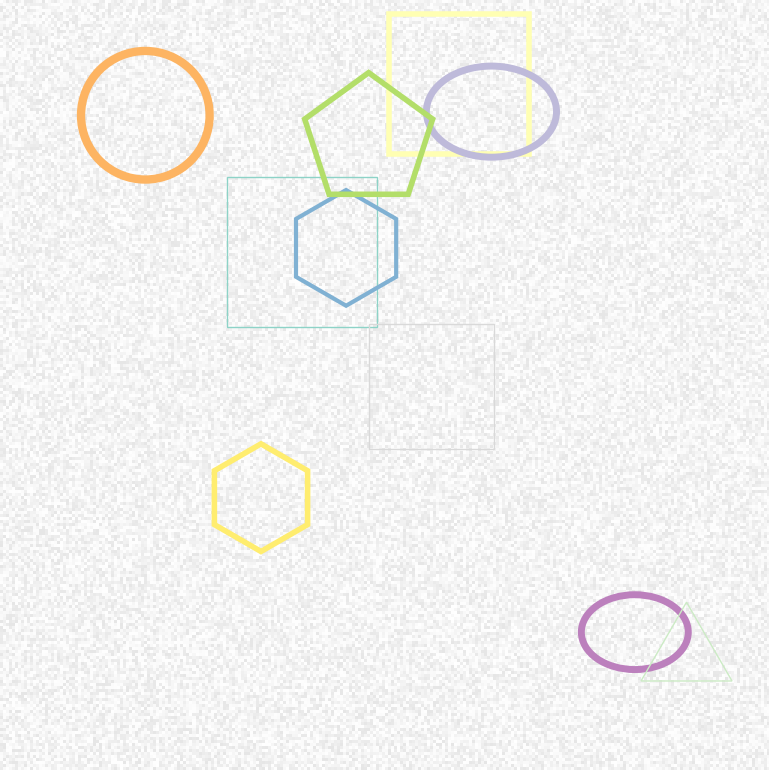[{"shape": "square", "thickness": 0.5, "radius": 0.49, "center": [0.392, 0.673]}, {"shape": "square", "thickness": 2, "radius": 0.46, "center": [0.596, 0.891]}, {"shape": "oval", "thickness": 2.5, "radius": 0.42, "center": [0.638, 0.855]}, {"shape": "hexagon", "thickness": 1.5, "radius": 0.38, "center": [0.449, 0.678]}, {"shape": "circle", "thickness": 3, "radius": 0.42, "center": [0.189, 0.85]}, {"shape": "pentagon", "thickness": 2, "radius": 0.44, "center": [0.479, 0.818]}, {"shape": "square", "thickness": 0.5, "radius": 0.41, "center": [0.56, 0.498]}, {"shape": "oval", "thickness": 2.5, "radius": 0.35, "center": [0.824, 0.179]}, {"shape": "triangle", "thickness": 0.5, "radius": 0.34, "center": [0.892, 0.15]}, {"shape": "hexagon", "thickness": 2, "radius": 0.35, "center": [0.339, 0.354]}]